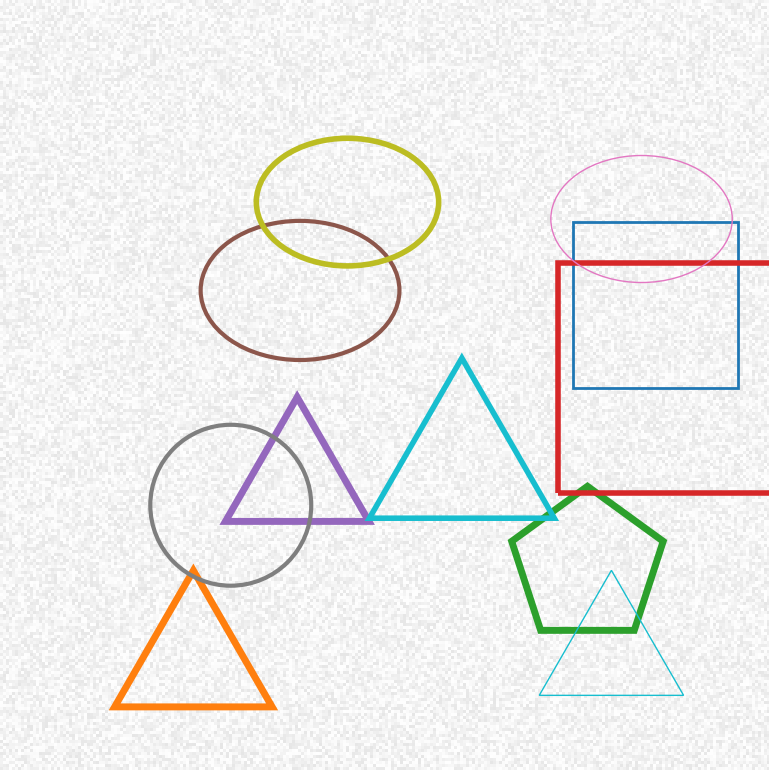[{"shape": "square", "thickness": 1, "radius": 0.54, "center": [0.851, 0.604]}, {"shape": "triangle", "thickness": 2.5, "radius": 0.59, "center": [0.251, 0.141]}, {"shape": "pentagon", "thickness": 2.5, "radius": 0.52, "center": [0.763, 0.265]}, {"shape": "square", "thickness": 2, "radius": 0.75, "center": [0.875, 0.509]}, {"shape": "triangle", "thickness": 2.5, "radius": 0.54, "center": [0.386, 0.377]}, {"shape": "oval", "thickness": 1.5, "radius": 0.65, "center": [0.39, 0.623]}, {"shape": "oval", "thickness": 0.5, "radius": 0.59, "center": [0.833, 0.716]}, {"shape": "circle", "thickness": 1.5, "radius": 0.52, "center": [0.3, 0.344]}, {"shape": "oval", "thickness": 2, "radius": 0.59, "center": [0.451, 0.738]}, {"shape": "triangle", "thickness": 0.5, "radius": 0.54, "center": [0.794, 0.151]}, {"shape": "triangle", "thickness": 2, "radius": 0.69, "center": [0.6, 0.396]}]